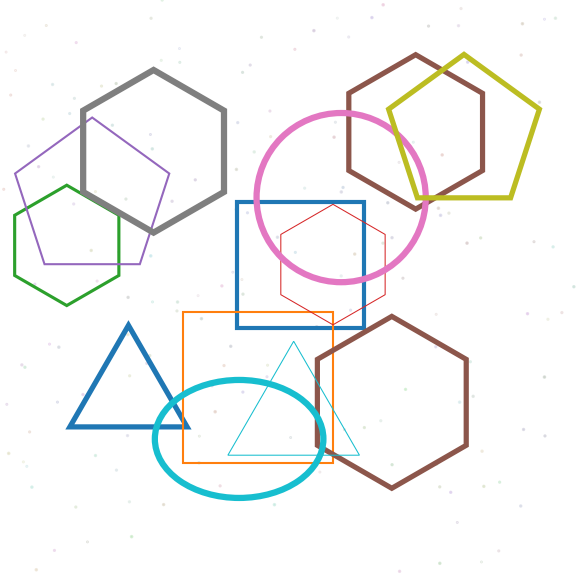[{"shape": "triangle", "thickness": 2.5, "radius": 0.59, "center": [0.222, 0.319]}, {"shape": "square", "thickness": 2, "radius": 0.55, "center": [0.52, 0.54]}, {"shape": "square", "thickness": 1, "radius": 0.65, "center": [0.447, 0.329]}, {"shape": "hexagon", "thickness": 1.5, "radius": 0.52, "center": [0.116, 0.574]}, {"shape": "hexagon", "thickness": 0.5, "radius": 0.52, "center": [0.577, 0.541]}, {"shape": "pentagon", "thickness": 1, "radius": 0.7, "center": [0.16, 0.655]}, {"shape": "hexagon", "thickness": 2.5, "radius": 0.67, "center": [0.72, 0.771]}, {"shape": "hexagon", "thickness": 2.5, "radius": 0.74, "center": [0.678, 0.302]}, {"shape": "circle", "thickness": 3, "radius": 0.73, "center": [0.591, 0.657]}, {"shape": "hexagon", "thickness": 3, "radius": 0.7, "center": [0.266, 0.737]}, {"shape": "pentagon", "thickness": 2.5, "radius": 0.69, "center": [0.803, 0.768]}, {"shape": "oval", "thickness": 3, "radius": 0.73, "center": [0.414, 0.239]}, {"shape": "triangle", "thickness": 0.5, "radius": 0.66, "center": [0.509, 0.277]}]